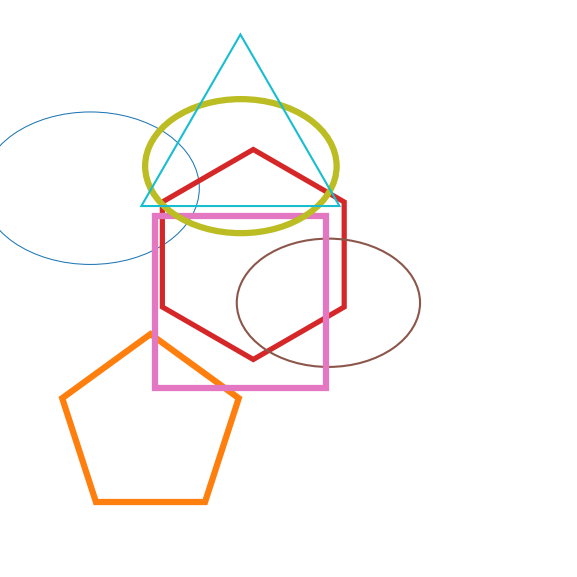[{"shape": "oval", "thickness": 0.5, "radius": 0.94, "center": [0.157, 0.673]}, {"shape": "pentagon", "thickness": 3, "radius": 0.8, "center": [0.261, 0.26]}, {"shape": "hexagon", "thickness": 2.5, "radius": 0.91, "center": [0.439, 0.558]}, {"shape": "oval", "thickness": 1, "radius": 0.79, "center": [0.569, 0.475]}, {"shape": "square", "thickness": 3, "radius": 0.74, "center": [0.416, 0.476]}, {"shape": "oval", "thickness": 3, "radius": 0.83, "center": [0.417, 0.711]}, {"shape": "triangle", "thickness": 1, "radius": 0.99, "center": [0.416, 0.741]}]